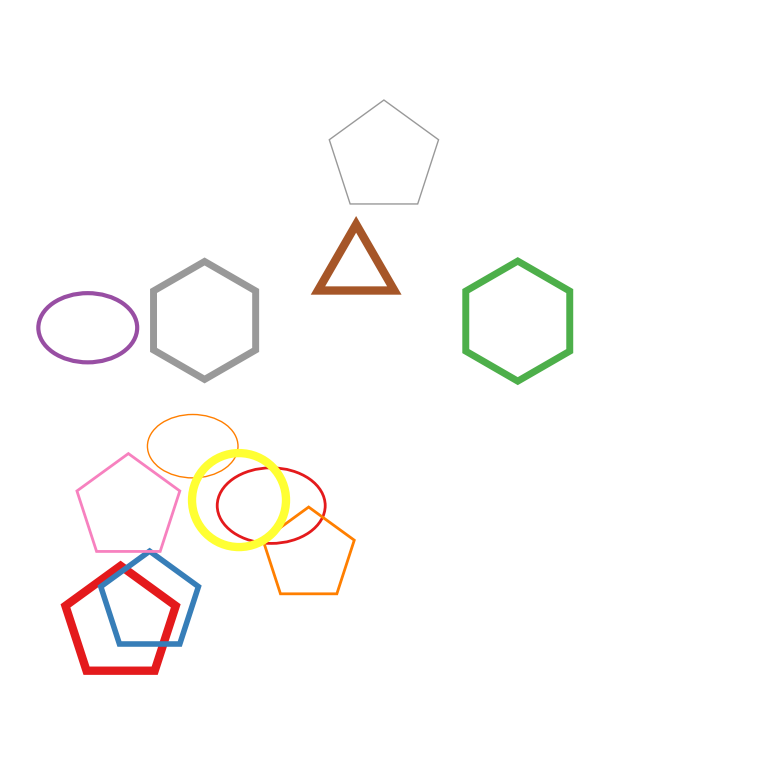[{"shape": "oval", "thickness": 1, "radius": 0.35, "center": [0.352, 0.343]}, {"shape": "pentagon", "thickness": 3, "radius": 0.38, "center": [0.157, 0.19]}, {"shape": "pentagon", "thickness": 2, "radius": 0.33, "center": [0.194, 0.218]}, {"shape": "hexagon", "thickness": 2.5, "radius": 0.39, "center": [0.672, 0.583]}, {"shape": "oval", "thickness": 1.5, "radius": 0.32, "center": [0.114, 0.574]}, {"shape": "oval", "thickness": 0.5, "radius": 0.29, "center": [0.25, 0.421]}, {"shape": "pentagon", "thickness": 1, "radius": 0.31, "center": [0.401, 0.279]}, {"shape": "circle", "thickness": 3, "radius": 0.31, "center": [0.31, 0.351]}, {"shape": "triangle", "thickness": 3, "radius": 0.29, "center": [0.463, 0.651]}, {"shape": "pentagon", "thickness": 1, "radius": 0.35, "center": [0.167, 0.341]}, {"shape": "hexagon", "thickness": 2.5, "radius": 0.38, "center": [0.266, 0.584]}, {"shape": "pentagon", "thickness": 0.5, "radius": 0.37, "center": [0.499, 0.795]}]